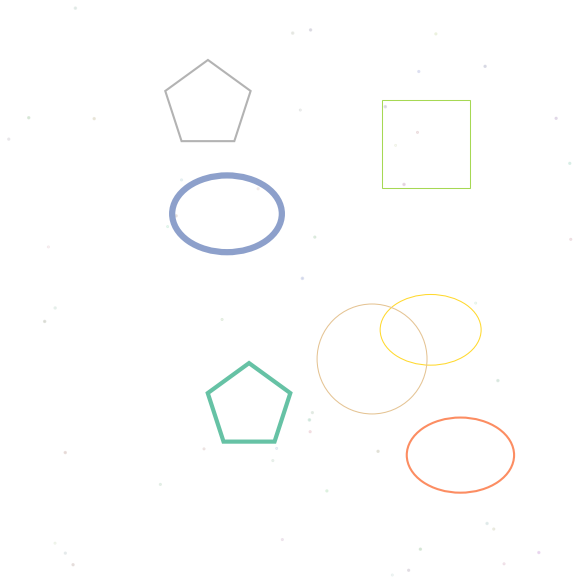[{"shape": "pentagon", "thickness": 2, "radius": 0.38, "center": [0.431, 0.295]}, {"shape": "oval", "thickness": 1, "radius": 0.46, "center": [0.797, 0.211]}, {"shape": "oval", "thickness": 3, "radius": 0.47, "center": [0.393, 0.629]}, {"shape": "square", "thickness": 0.5, "radius": 0.38, "center": [0.738, 0.75]}, {"shape": "oval", "thickness": 0.5, "radius": 0.44, "center": [0.746, 0.428]}, {"shape": "circle", "thickness": 0.5, "radius": 0.48, "center": [0.644, 0.378]}, {"shape": "pentagon", "thickness": 1, "radius": 0.39, "center": [0.36, 0.818]}]